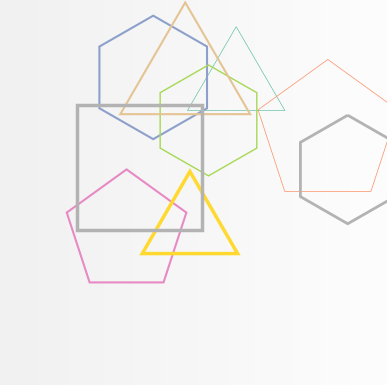[{"shape": "triangle", "thickness": 0.5, "radius": 0.73, "center": [0.61, 0.785]}, {"shape": "pentagon", "thickness": 0.5, "radius": 0.95, "center": [0.846, 0.656]}, {"shape": "hexagon", "thickness": 1.5, "radius": 0.8, "center": [0.395, 0.799]}, {"shape": "pentagon", "thickness": 1.5, "radius": 0.81, "center": [0.327, 0.398]}, {"shape": "hexagon", "thickness": 1, "radius": 0.72, "center": [0.538, 0.687]}, {"shape": "triangle", "thickness": 2.5, "radius": 0.71, "center": [0.49, 0.412]}, {"shape": "triangle", "thickness": 1.5, "radius": 0.97, "center": [0.478, 0.8]}, {"shape": "hexagon", "thickness": 2, "radius": 0.7, "center": [0.897, 0.56]}, {"shape": "square", "thickness": 2.5, "radius": 0.81, "center": [0.36, 0.565]}]